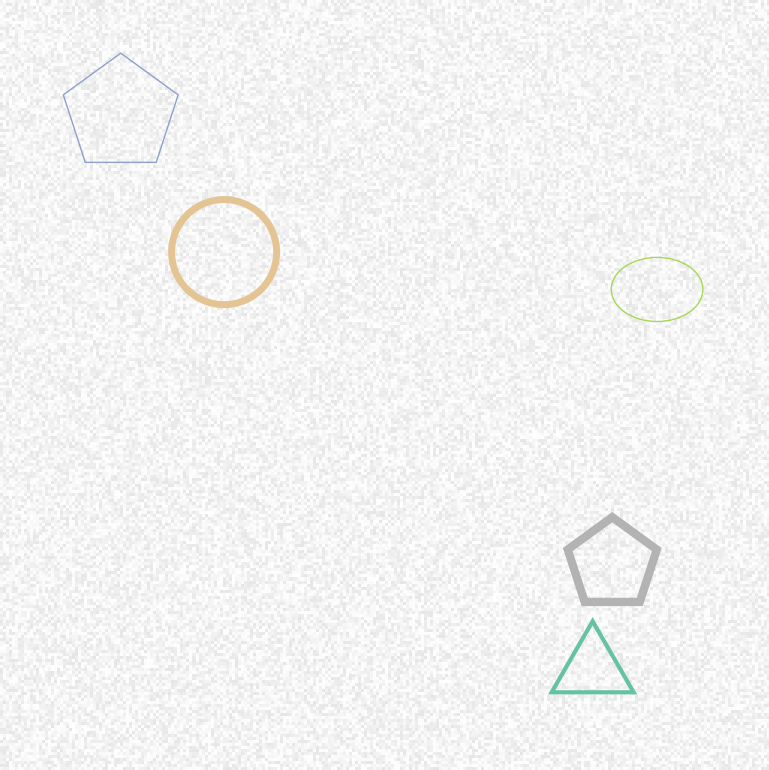[{"shape": "triangle", "thickness": 1.5, "radius": 0.31, "center": [0.77, 0.132]}, {"shape": "pentagon", "thickness": 0.5, "radius": 0.39, "center": [0.157, 0.853]}, {"shape": "oval", "thickness": 0.5, "radius": 0.3, "center": [0.853, 0.624]}, {"shape": "circle", "thickness": 2.5, "radius": 0.34, "center": [0.291, 0.673]}, {"shape": "pentagon", "thickness": 3, "radius": 0.3, "center": [0.795, 0.267]}]